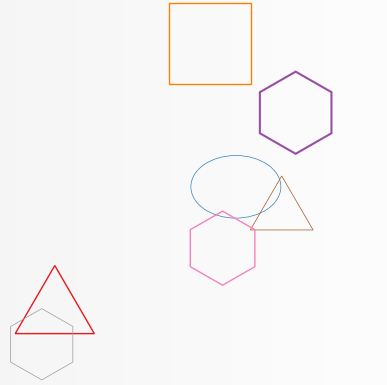[{"shape": "triangle", "thickness": 1, "radius": 0.59, "center": [0.141, 0.192]}, {"shape": "oval", "thickness": 0.5, "radius": 0.58, "center": [0.609, 0.515]}, {"shape": "hexagon", "thickness": 1.5, "radius": 0.53, "center": [0.763, 0.707]}, {"shape": "square", "thickness": 1, "radius": 0.53, "center": [0.542, 0.887]}, {"shape": "triangle", "thickness": 0.5, "radius": 0.47, "center": [0.727, 0.449]}, {"shape": "hexagon", "thickness": 1, "radius": 0.48, "center": [0.574, 0.355]}, {"shape": "hexagon", "thickness": 0.5, "radius": 0.46, "center": [0.108, 0.106]}]